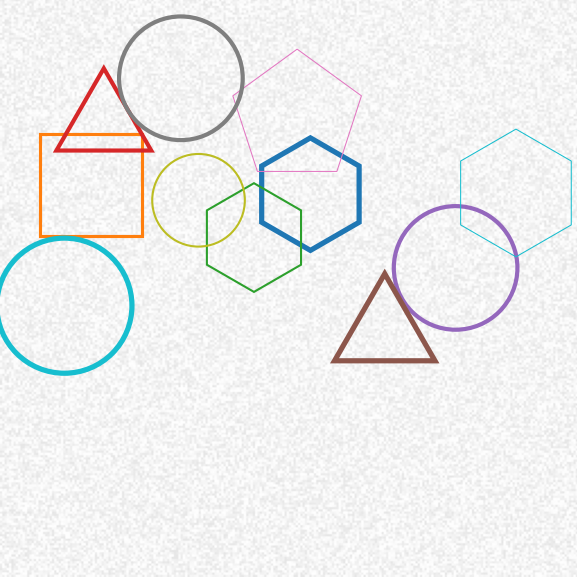[{"shape": "hexagon", "thickness": 2.5, "radius": 0.49, "center": [0.537, 0.663]}, {"shape": "square", "thickness": 1.5, "radius": 0.44, "center": [0.157, 0.678]}, {"shape": "hexagon", "thickness": 1, "radius": 0.47, "center": [0.44, 0.588]}, {"shape": "triangle", "thickness": 2, "radius": 0.47, "center": [0.18, 0.786]}, {"shape": "circle", "thickness": 2, "radius": 0.54, "center": [0.789, 0.535]}, {"shape": "triangle", "thickness": 2.5, "radius": 0.5, "center": [0.666, 0.425]}, {"shape": "pentagon", "thickness": 0.5, "radius": 0.59, "center": [0.515, 0.797]}, {"shape": "circle", "thickness": 2, "radius": 0.54, "center": [0.313, 0.864]}, {"shape": "circle", "thickness": 1, "radius": 0.4, "center": [0.344, 0.652]}, {"shape": "circle", "thickness": 2.5, "radius": 0.58, "center": [0.111, 0.47]}, {"shape": "hexagon", "thickness": 0.5, "radius": 0.55, "center": [0.893, 0.665]}]